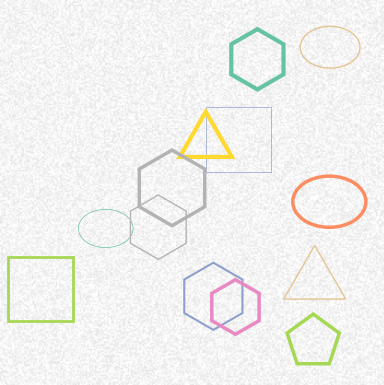[{"shape": "oval", "thickness": 0.5, "radius": 0.36, "center": [0.275, 0.407]}, {"shape": "hexagon", "thickness": 3, "radius": 0.39, "center": [0.669, 0.846]}, {"shape": "oval", "thickness": 2.5, "radius": 0.47, "center": [0.855, 0.476]}, {"shape": "hexagon", "thickness": 1.5, "radius": 0.44, "center": [0.554, 0.23]}, {"shape": "square", "thickness": 0.5, "radius": 0.42, "center": [0.619, 0.638]}, {"shape": "hexagon", "thickness": 2.5, "radius": 0.35, "center": [0.612, 0.203]}, {"shape": "pentagon", "thickness": 2.5, "radius": 0.36, "center": [0.814, 0.113]}, {"shape": "square", "thickness": 2, "radius": 0.42, "center": [0.105, 0.25]}, {"shape": "triangle", "thickness": 3, "radius": 0.39, "center": [0.534, 0.632]}, {"shape": "oval", "thickness": 1, "radius": 0.39, "center": [0.857, 0.877]}, {"shape": "triangle", "thickness": 1, "radius": 0.46, "center": [0.817, 0.27]}, {"shape": "hexagon", "thickness": 2.5, "radius": 0.49, "center": [0.447, 0.512]}, {"shape": "hexagon", "thickness": 1, "radius": 0.42, "center": [0.411, 0.41]}]